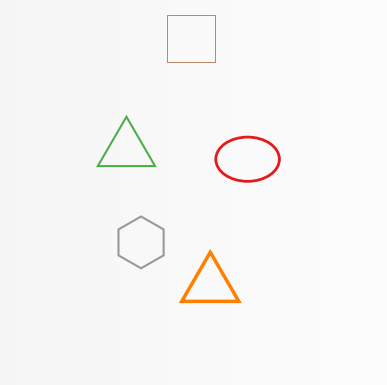[{"shape": "oval", "thickness": 2, "radius": 0.41, "center": [0.639, 0.586]}, {"shape": "triangle", "thickness": 1.5, "radius": 0.43, "center": [0.326, 0.611]}, {"shape": "triangle", "thickness": 2.5, "radius": 0.43, "center": [0.543, 0.26]}, {"shape": "square", "thickness": 0.5, "radius": 0.31, "center": [0.493, 0.899]}, {"shape": "hexagon", "thickness": 1.5, "radius": 0.34, "center": [0.364, 0.37]}]